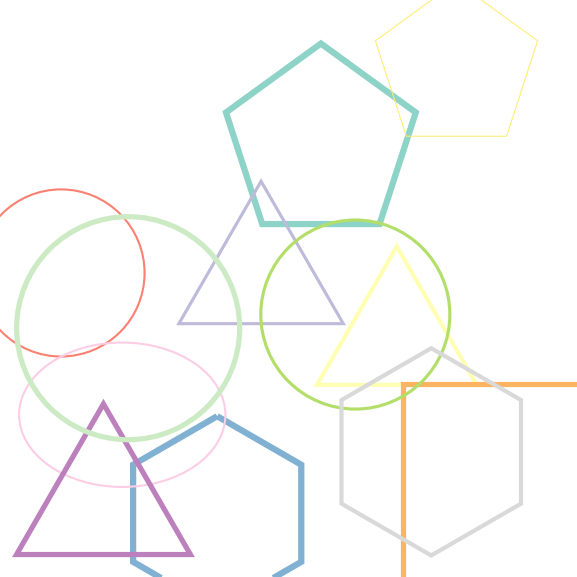[{"shape": "pentagon", "thickness": 3, "radius": 0.86, "center": [0.556, 0.751]}, {"shape": "triangle", "thickness": 2, "radius": 0.8, "center": [0.687, 0.413]}, {"shape": "triangle", "thickness": 1.5, "radius": 0.82, "center": [0.452, 0.521]}, {"shape": "circle", "thickness": 1, "radius": 0.72, "center": [0.106, 0.526]}, {"shape": "hexagon", "thickness": 3, "radius": 0.84, "center": [0.376, 0.11]}, {"shape": "square", "thickness": 2.5, "radius": 0.87, "center": [0.872, 0.159]}, {"shape": "circle", "thickness": 1.5, "radius": 0.82, "center": [0.615, 0.454]}, {"shape": "oval", "thickness": 1, "radius": 0.89, "center": [0.212, 0.281]}, {"shape": "hexagon", "thickness": 2, "radius": 0.9, "center": [0.747, 0.217]}, {"shape": "triangle", "thickness": 2.5, "radius": 0.87, "center": [0.179, 0.126]}, {"shape": "circle", "thickness": 2.5, "radius": 0.97, "center": [0.222, 0.431]}, {"shape": "pentagon", "thickness": 0.5, "radius": 0.74, "center": [0.79, 0.883]}]